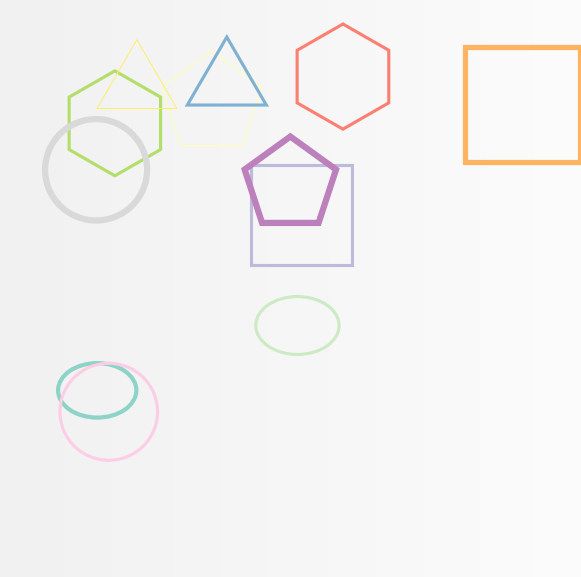[{"shape": "oval", "thickness": 2, "radius": 0.34, "center": [0.167, 0.323]}, {"shape": "pentagon", "thickness": 0.5, "radius": 0.45, "center": [0.364, 0.82]}, {"shape": "square", "thickness": 1.5, "radius": 0.43, "center": [0.519, 0.627]}, {"shape": "hexagon", "thickness": 1.5, "radius": 0.46, "center": [0.59, 0.867]}, {"shape": "triangle", "thickness": 1.5, "radius": 0.39, "center": [0.39, 0.856]}, {"shape": "square", "thickness": 2.5, "radius": 0.5, "center": [0.899, 0.819]}, {"shape": "hexagon", "thickness": 1.5, "radius": 0.45, "center": [0.198, 0.786]}, {"shape": "circle", "thickness": 1.5, "radius": 0.42, "center": [0.187, 0.286]}, {"shape": "circle", "thickness": 3, "radius": 0.44, "center": [0.165, 0.705]}, {"shape": "pentagon", "thickness": 3, "radius": 0.41, "center": [0.5, 0.68]}, {"shape": "oval", "thickness": 1.5, "radius": 0.36, "center": [0.512, 0.435]}, {"shape": "triangle", "thickness": 0.5, "radius": 0.4, "center": [0.236, 0.851]}]